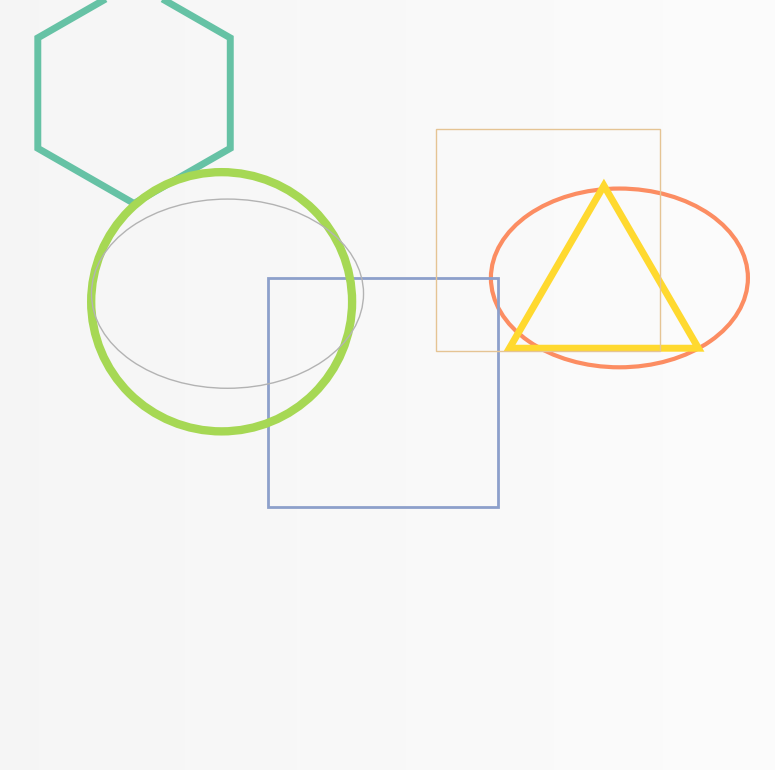[{"shape": "hexagon", "thickness": 2.5, "radius": 0.72, "center": [0.173, 0.879]}, {"shape": "oval", "thickness": 1.5, "radius": 0.83, "center": [0.799, 0.639]}, {"shape": "square", "thickness": 1, "radius": 0.74, "center": [0.494, 0.491]}, {"shape": "circle", "thickness": 3, "radius": 0.84, "center": [0.286, 0.608]}, {"shape": "triangle", "thickness": 2.5, "radius": 0.7, "center": [0.779, 0.618]}, {"shape": "square", "thickness": 0.5, "radius": 0.72, "center": [0.707, 0.688]}, {"shape": "oval", "thickness": 0.5, "radius": 0.88, "center": [0.294, 0.619]}]